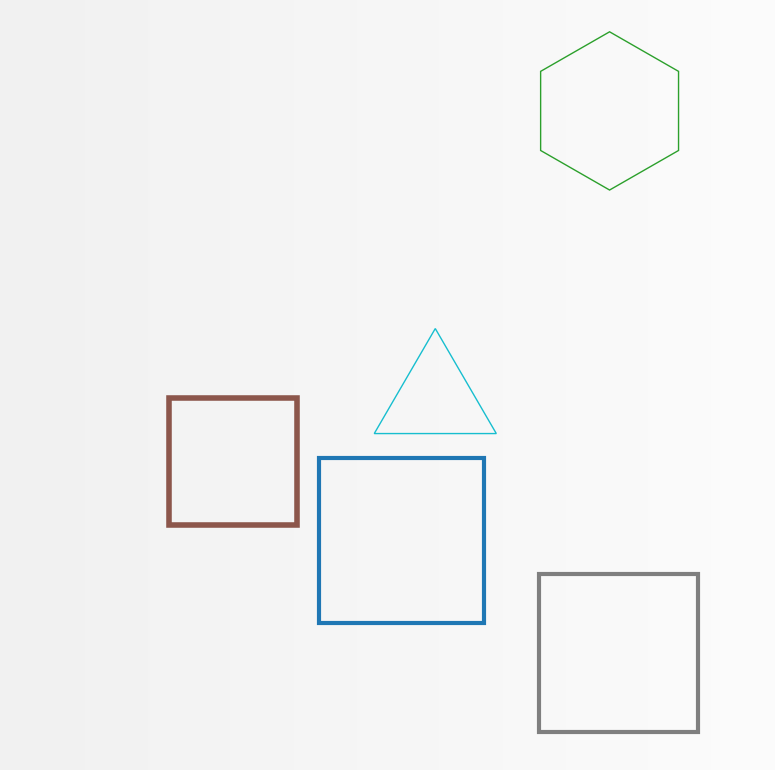[{"shape": "square", "thickness": 1.5, "radius": 0.53, "center": [0.518, 0.298]}, {"shape": "hexagon", "thickness": 0.5, "radius": 0.51, "center": [0.787, 0.856]}, {"shape": "square", "thickness": 2, "radius": 0.41, "center": [0.3, 0.4]}, {"shape": "square", "thickness": 1.5, "radius": 0.51, "center": [0.798, 0.152]}, {"shape": "triangle", "thickness": 0.5, "radius": 0.45, "center": [0.562, 0.482]}]